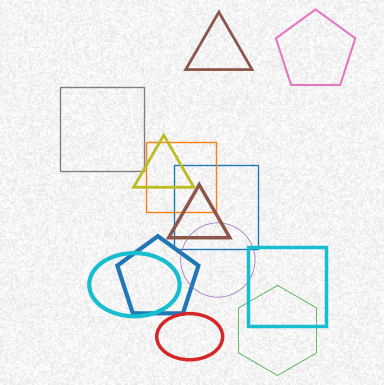[{"shape": "square", "thickness": 1, "radius": 0.54, "center": [0.561, 0.461]}, {"shape": "pentagon", "thickness": 3, "radius": 0.55, "center": [0.41, 0.276]}, {"shape": "square", "thickness": 1, "radius": 0.46, "center": [0.471, 0.541]}, {"shape": "hexagon", "thickness": 0.5, "radius": 0.58, "center": [0.721, 0.142]}, {"shape": "oval", "thickness": 2.5, "radius": 0.43, "center": [0.493, 0.126]}, {"shape": "circle", "thickness": 0.5, "radius": 0.48, "center": [0.566, 0.325]}, {"shape": "triangle", "thickness": 2.5, "radius": 0.46, "center": [0.518, 0.428]}, {"shape": "triangle", "thickness": 2, "radius": 0.5, "center": [0.569, 0.869]}, {"shape": "pentagon", "thickness": 1.5, "radius": 0.54, "center": [0.82, 0.867]}, {"shape": "square", "thickness": 1, "radius": 0.55, "center": [0.264, 0.666]}, {"shape": "triangle", "thickness": 2, "radius": 0.45, "center": [0.425, 0.559]}, {"shape": "oval", "thickness": 3, "radius": 0.59, "center": [0.349, 0.261]}, {"shape": "square", "thickness": 2.5, "radius": 0.51, "center": [0.745, 0.256]}]